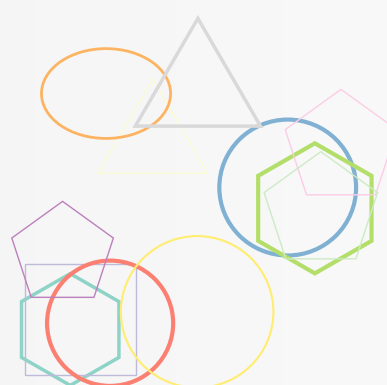[{"shape": "hexagon", "thickness": 2.5, "radius": 0.73, "center": [0.181, 0.144]}, {"shape": "triangle", "thickness": 0.5, "radius": 0.82, "center": [0.394, 0.632]}, {"shape": "square", "thickness": 1, "radius": 0.72, "center": [0.207, 0.17]}, {"shape": "circle", "thickness": 3, "radius": 0.81, "center": [0.284, 0.16]}, {"shape": "circle", "thickness": 3, "radius": 0.88, "center": [0.742, 0.513]}, {"shape": "oval", "thickness": 2, "radius": 0.83, "center": [0.274, 0.757]}, {"shape": "hexagon", "thickness": 3, "radius": 0.84, "center": [0.813, 0.459]}, {"shape": "pentagon", "thickness": 1, "radius": 0.76, "center": [0.88, 0.616]}, {"shape": "triangle", "thickness": 2.5, "radius": 0.93, "center": [0.511, 0.766]}, {"shape": "pentagon", "thickness": 1, "radius": 0.69, "center": [0.161, 0.339]}, {"shape": "pentagon", "thickness": 1, "radius": 0.77, "center": [0.828, 0.452]}, {"shape": "circle", "thickness": 1.5, "radius": 0.98, "center": [0.509, 0.19]}]